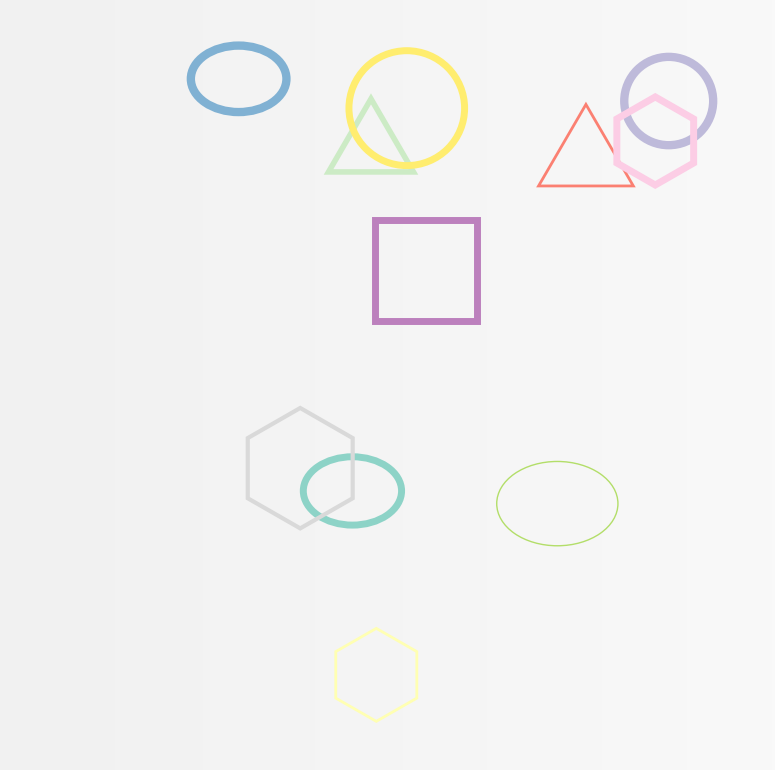[{"shape": "oval", "thickness": 2.5, "radius": 0.32, "center": [0.455, 0.362]}, {"shape": "hexagon", "thickness": 1, "radius": 0.3, "center": [0.486, 0.124]}, {"shape": "circle", "thickness": 3, "radius": 0.29, "center": [0.863, 0.869]}, {"shape": "triangle", "thickness": 1, "radius": 0.35, "center": [0.756, 0.794]}, {"shape": "oval", "thickness": 3, "radius": 0.31, "center": [0.308, 0.898]}, {"shape": "oval", "thickness": 0.5, "radius": 0.39, "center": [0.719, 0.346]}, {"shape": "hexagon", "thickness": 2.5, "radius": 0.29, "center": [0.845, 0.817]}, {"shape": "hexagon", "thickness": 1.5, "radius": 0.39, "center": [0.387, 0.392]}, {"shape": "square", "thickness": 2.5, "radius": 0.33, "center": [0.55, 0.649]}, {"shape": "triangle", "thickness": 2, "radius": 0.32, "center": [0.479, 0.808]}, {"shape": "circle", "thickness": 2.5, "radius": 0.37, "center": [0.525, 0.86]}]